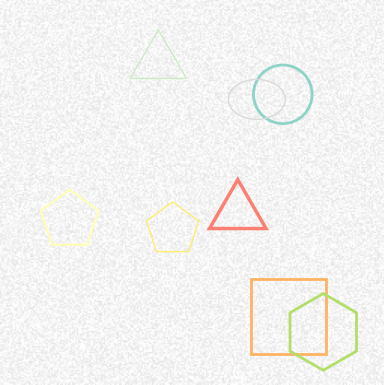[{"shape": "circle", "thickness": 2, "radius": 0.38, "center": [0.735, 0.755]}, {"shape": "pentagon", "thickness": 1.5, "radius": 0.39, "center": [0.181, 0.428]}, {"shape": "triangle", "thickness": 2.5, "radius": 0.42, "center": [0.618, 0.449]}, {"shape": "square", "thickness": 2, "radius": 0.49, "center": [0.749, 0.177]}, {"shape": "hexagon", "thickness": 2, "radius": 0.5, "center": [0.84, 0.138]}, {"shape": "oval", "thickness": 1, "radius": 0.37, "center": [0.667, 0.742]}, {"shape": "triangle", "thickness": 1, "radius": 0.42, "center": [0.411, 0.838]}, {"shape": "pentagon", "thickness": 1, "radius": 0.36, "center": [0.448, 0.404]}]